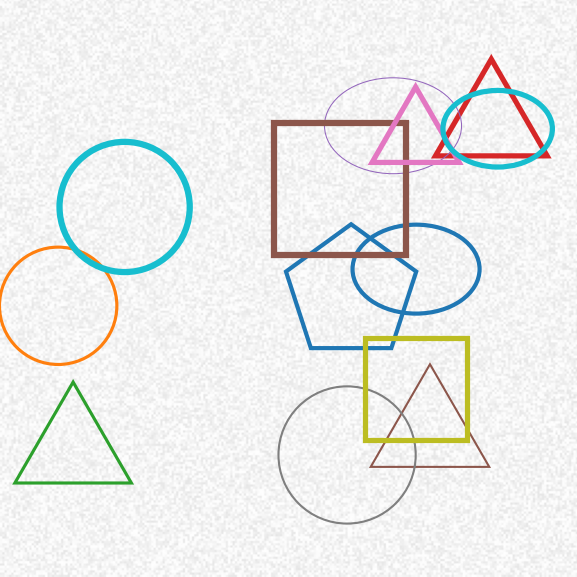[{"shape": "oval", "thickness": 2, "radius": 0.55, "center": [0.72, 0.533]}, {"shape": "pentagon", "thickness": 2, "radius": 0.59, "center": [0.608, 0.492]}, {"shape": "circle", "thickness": 1.5, "radius": 0.51, "center": [0.101, 0.47]}, {"shape": "triangle", "thickness": 1.5, "radius": 0.58, "center": [0.127, 0.221]}, {"shape": "triangle", "thickness": 2.5, "radius": 0.56, "center": [0.851, 0.785]}, {"shape": "oval", "thickness": 0.5, "radius": 0.59, "center": [0.681, 0.781]}, {"shape": "triangle", "thickness": 1, "radius": 0.59, "center": [0.745, 0.25]}, {"shape": "square", "thickness": 3, "radius": 0.57, "center": [0.589, 0.672]}, {"shape": "triangle", "thickness": 2.5, "radius": 0.44, "center": [0.72, 0.761]}, {"shape": "circle", "thickness": 1, "radius": 0.59, "center": [0.601, 0.211]}, {"shape": "square", "thickness": 2.5, "radius": 0.44, "center": [0.721, 0.326]}, {"shape": "oval", "thickness": 2.5, "radius": 0.47, "center": [0.862, 0.776]}, {"shape": "circle", "thickness": 3, "radius": 0.56, "center": [0.216, 0.641]}]